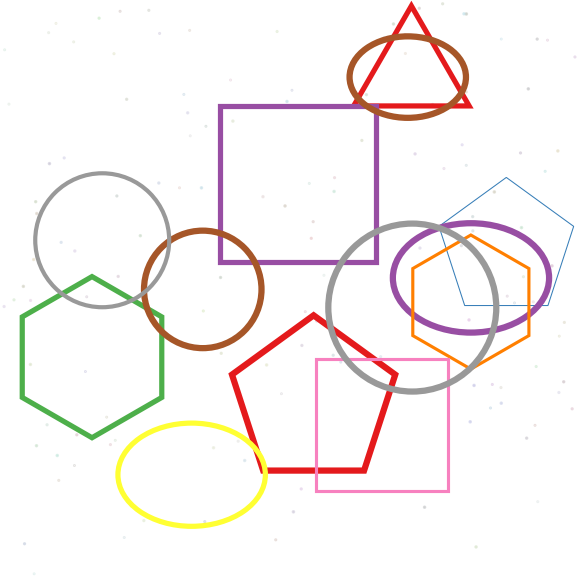[{"shape": "triangle", "thickness": 2.5, "radius": 0.58, "center": [0.712, 0.873]}, {"shape": "pentagon", "thickness": 3, "radius": 0.74, "center": [0.543, 0.305]}, {"shape": "pentagon", "thickness": 0.5, "radius": 0.61, "center": [0.877, 0.569]}, {"shape": "hexagon", "thickness": 2.5, "radius": 0.7, "center": [0.159, 0.381]}, {"shape": "square", "thickness": 2.5, "radius": 0.68, "center": [0.516, 0.681]}, {"shape": "oval", "thickness": 3, "radius": 0.68, "center": [0.816, 0.518]}, {"shape": "hexagon", "thickness": 1.5, "radius": 0.58, "center": [0.815, 0.476]}, {"shape": "oval", "thickness": 2.5, "radius": 0.64, "center": [0.332, 0.177]}, {"shape": "circle", "thickness": 3, "radius": 0.51, "center": [0.351, 0.498]}, {"shape": "oval", "thickness": 3, "radius": 0.5, "center": [0.706, 0.866]}, {"shape": "square", "thickness": 1.5, "radius": 0.57, "center": [0.662, 0.263]}, {"shape": "circle", "thickness": 2, "radius": 0.58, "center": [0.177, 0.583]}, {"shape": "circle", "thickness": 3, "radius": 0.73, "center": [0.714, 0.467]}]